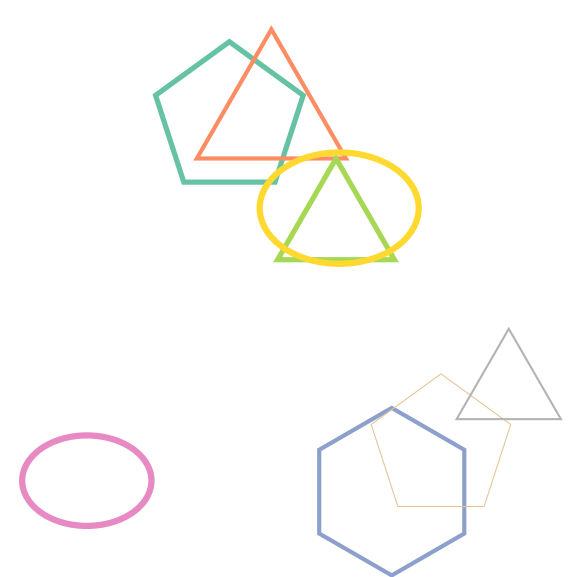[{"shape": "pentagon", "thickness": 2.5, "radius": 0.67, "center": [0.397, 0.793]}, {"shape": "triangle", "thickness": 2, "radius": 0.75, "center": [0.47, 0.799]}, {"shape": "hexagon", "thickness": 2, "radius": 0.72, "center": [0.678, 0.148]}, {"shape": "oval", "thickness": 3, "radius": 0.56, "center": [0.15, 0.167]}, {"shape": "triangle", "thickness": 2.5, "radius": 0.58, "center": [0.582, 0.608]}, {"shape": "oval", "thickness": 3, "radius": 0.69, "center": [0.587, 0.639]}, {"shape": "pentagon", "thickness": 0.5, "radius": 0.63, "center": [0.764, 0.225]}, {"shape": "triangle", "thickness": 1, "radius": 0.52, "center": [0.881, 0.325]}]